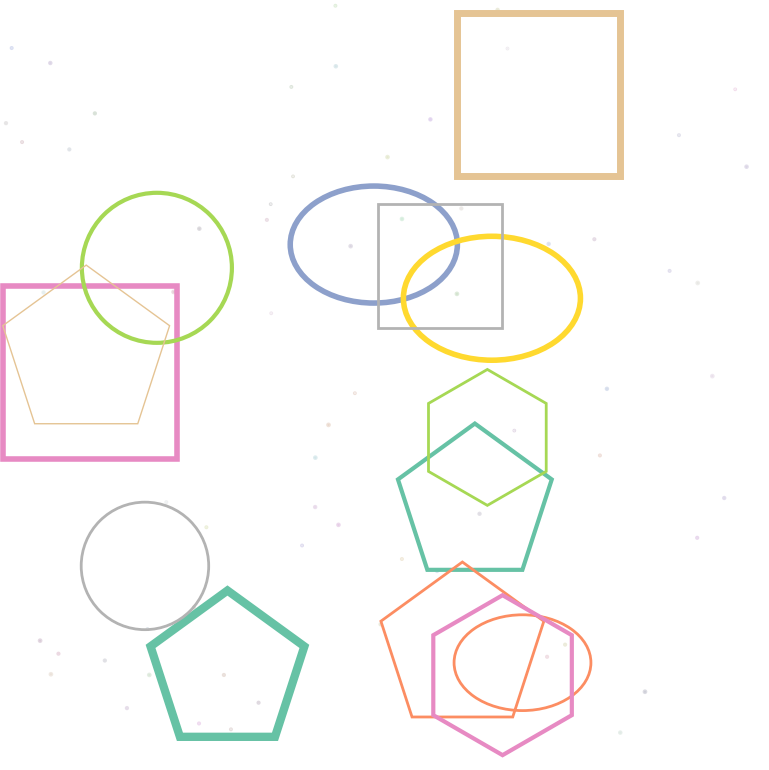[{"shape": "pentagon", "thickness": 1.5, "radius": 0.53, "center": [0.617, 0.345]}, {"shape": "pentagon", "thickness": 3, "radius": 0.53, "center": [0.295, 0.128]}, {"shape": "oval", "thickness": 1, "radius": 0.44, "center": [0.679, 0.139]}, {"shape": "pentagon", "thickness": 1, "radius": 0.56, "center": [0.6, 0.159]}, {"shape": "oval", "thickness": 2, "radius": 0.54, "center": [0.485, 0.682]}, {"shape": "square", "thickness": 2, "radius": 0.56, "center": [0.117, 0.517]}, {"shape": "hexagon", "thickness": 1.5, "radius": 0.52, "center": [0.653, 0.123]}, {"shape": "circle", "thickness": 1.5, "radius": 0.49, "center": [0.204, 0.652]}, {"shape": "hexagon", "thickness": 1, "radius": 0.44, "center": [0.633, 0.432]}, {"shape": "oval", "thickness": 2, "radius": 0.57, "center": [0.639, 0.613]}, {"shape": "pentagon", "thickness": 0.5, "radius": 0.57, "center": [0.112, 0.542]}, {"shape": "square", "thickness": 2.5, "radius": 0.53, "center": [0.699, 0.877]}, {"shape": "circle", "thickness": 1, "radius": 0.41, "center": [0.188, 0.265]}, {"shape": "square", "thickness": 1, "radius": 0.4, "center": [0.572, 0.654]}]